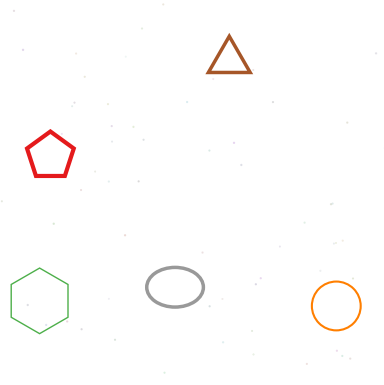[{"shape": "pentagon", "thickness": 3, "radius": 0.32, "center": [0.131, 0.595]}, {"shape": "hexagon", "thickness": 1, "radius": 0.43, "center": [0.103, 0.219]}, {"shape": "circle", "thickness": 1.5, "radius": 0.32, "center": [0.873, 0.205]}, {"shape": "triangle", "thickness": 2.5, "radius": 0.31, "center": [0.596, 0.843]}, {"shape": "oval", "thickness": 2.5, "radius": 0.37, "center": [0.455, 0.254]}]